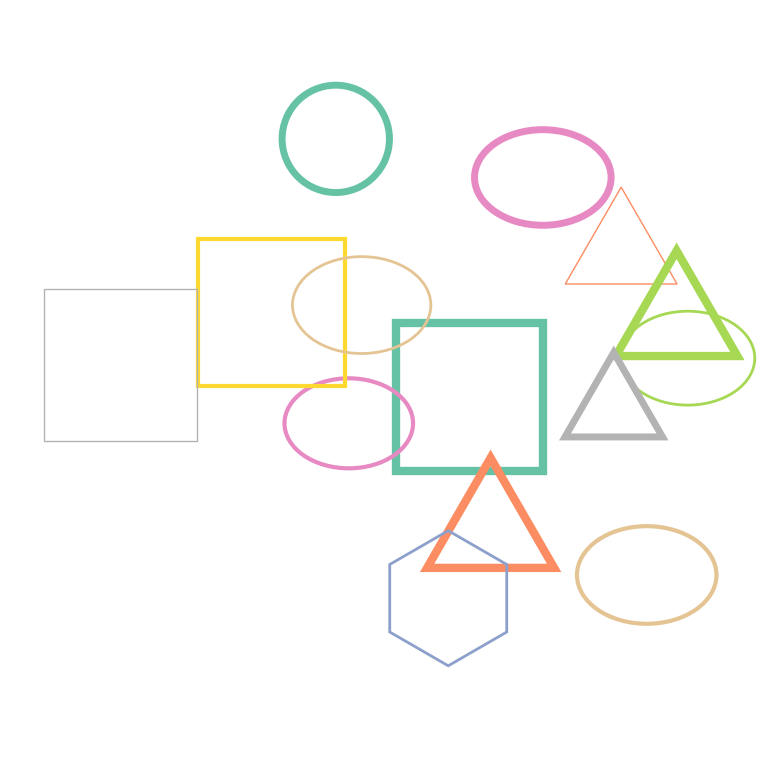[{"shape": "square", "thickness": 3, "radius": 0.48, "center": [0.61, 0.484]}, {"shape": "circle", "thickness": 2.5, "radius": 0.35, "center": [0.436, 0.82]}, {"shape": "triangle", "thickness": 0.5, "radius": 0.42, "center": [0.807, 0.673]}, {"shape": "triangle", "thickness": 3, "radius": 0.48, "center": [0.637, 0.31]}, {"shape": "hexagon", "thickness": 1, "radius": 0.44, "center": [0.582, 0.223]}, {"shape": "oval", "thickness": 1.5, "radius": 0.42, "center": [0.453, 0.45]}, {"shape": "oval", "thickness": 2.5, "radius": 0.44, "center": [0.705, 0.77]}, {"shape": "triangle", "thickness": 3, "radius": 0.46, "center": [0.879, 0.583]}, {"shape": "oval", "thickness": 1, "radius": 0.44, "center": [0.893, 0.535]}, {"shape": "square", "thickness": 1.5, "radius": 0.48, "center": [0.353, 0.594]}, {"shape": "oval", "thickness": 1.5, "radius": 0.45, "center": [0.84, 0.253]}, {"shape": "oval", "thickness": 1, "radius": 0.45, "center": [0.47, 0.604]}, {"shape": "triangle", "thickness": 2.5, "radius": 0.37, "center": [0.797, 0.469]}, {"shape": "square", "thickness": 0.5, "radius": 0.49, "center": [0.157, 0.526]}]